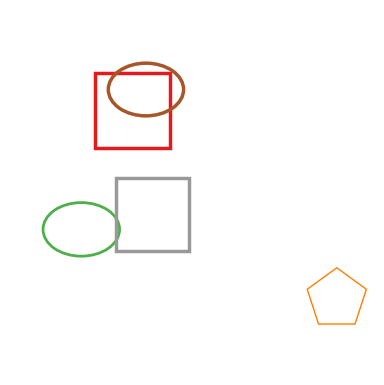[{"shape": "square", "thickness": 2.5, "radius": 0.49, "center": [0.344, 0.714]}, {"shape": "oval", "thickness": 2, "radius": 0.5, "center": [0.211, 0.404]}, {"shape": "pentagon", "thickness": 1, "radius": 0.4, "center": [0.875, 0.224]}, {"shape": "oval", "thickness": 2.5, "radius": 0.49, "center": [0.379, 0.768]}, {"shape": "square", "thickness": 2.5, "radius": 0.47, "center": [0.397, 0.443]}]